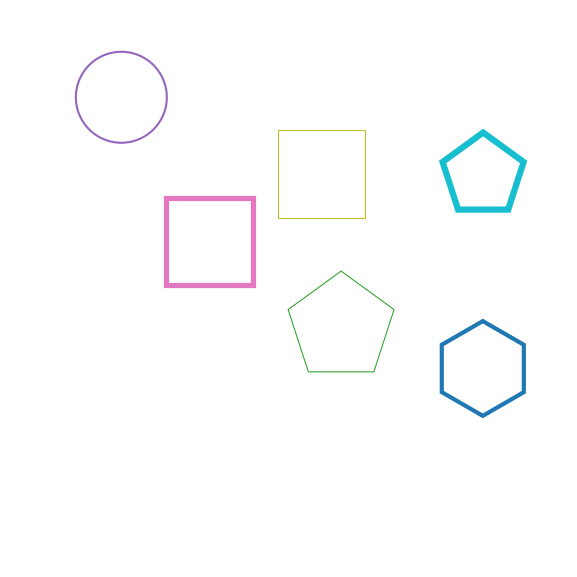[{"shape": "hexagon", "thickness": 2, "radius": 0.41, "center": [0.836, 0.361]}, {"shape": "pentagon", "thickness": 0.5, "radius": 0.48, "center": [0.591, 0.433]}, {"shape": "circle", "thickness": 1, "radius": 0.39, "center": [0.21, 0.831]}, {"shape": "square", "thickness": 2.5, "radius": 0.38, "center": [0.363, 0.58]}, {"shape": "square", "thickness": 0.5, "radius": 0.38, "center": [0.556, 0.698]}, {"shape": "pentagon", "thickness": 3, "radius": 0.37, "center": [0.837, 0.696]}]